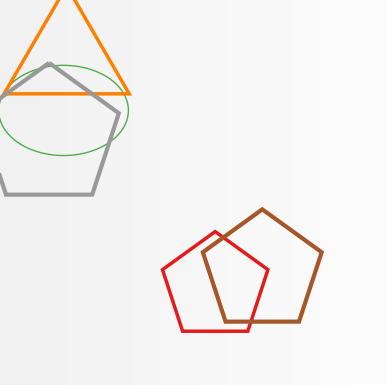[{"shape": "pentagon", "thickness": 2.5, "radius": 0.72, "center": [0.555, 0.255]}, {"shape": "oval", "thickness": 1, "radius": 0.84, "center": [0.164, 0.713]}, {"shape": "triangle", "thickness": 2.5, "radius": 0.93, "center": [0.172, 0.85]}, {"shape": "pentagon", "thickness": 3, "radius": 0.81, "center": [0.677, 0.295]}, {"shape": "pentagon", "thickness": 3, "radius": 0.95, "center": [0.127, 0.647]}]